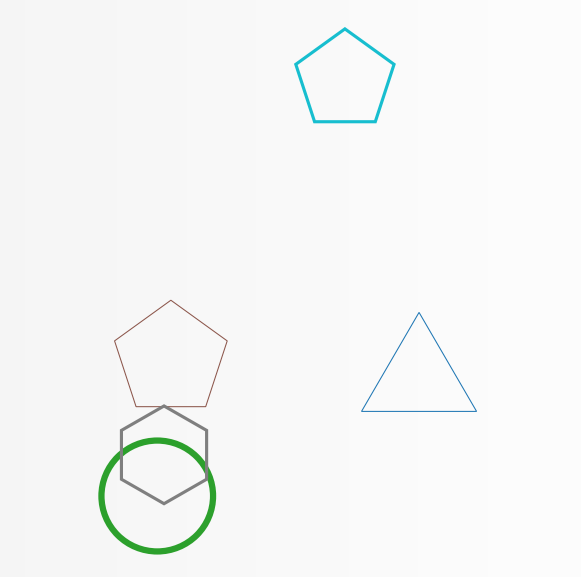[{"shape": "triangle", "thickness": 0.5, "radius": 0.57, "center": [0.721, 0.344]}, {"shape": "circle", "thickness": 3, "radius": 0.48, "center": [0.271, 0.14]}, {"shape": "pentagon", "thickness": 0.5, "radius": 0.51, "center": [0.294, 0.377]}, {"shape": "hexagon", "thickness": 1.5, "radius": 0.42, "center": [0.282, 0.212]}, {"shape": "pentagon", "thickness": 1.5, "radius": 0.44, "center": [0.593, 0.86]}]